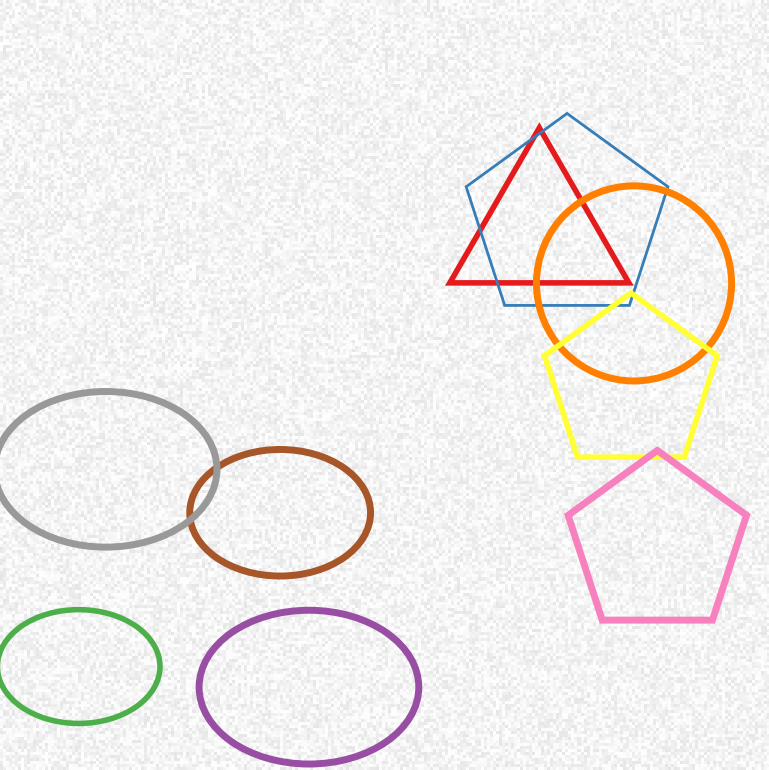[{"shape": "triangle", "thickness": 2, "radius": 0.67, "center": [0.7, 0.7]}, {"shape": "pentagon", "thickness": 1, "radius": 0.69, "center": [0.736, 0.715]}, {"shape": "oval", "thickness": 2, "radius": 0.53, "center": [0.102, 0.134]}, {"shape": "oval", "thickness": 2.5, "radius": 0.71, "center": [0.401, 0.108]}, {"shape": "circle", "thickness": 2.5, "radius": 0.63, "center": [0.823, 0.632]}, {"shape": "pentagon", "thickness": 2, "radius": 0.59, "center": [0.819, 0.502]}, {"shape": "oval", "thickness": 2.5, "radius": 0.59, "center": [0.364, 0.334]}, {"shape": "pentagon", "thickness": 2.5, "radius": 0.61, "center": [0.854, 0.293]}, {"shape": "oval", "thickness": 2.5, "radius": 0.72, "center": [0.137, 0.391]}]